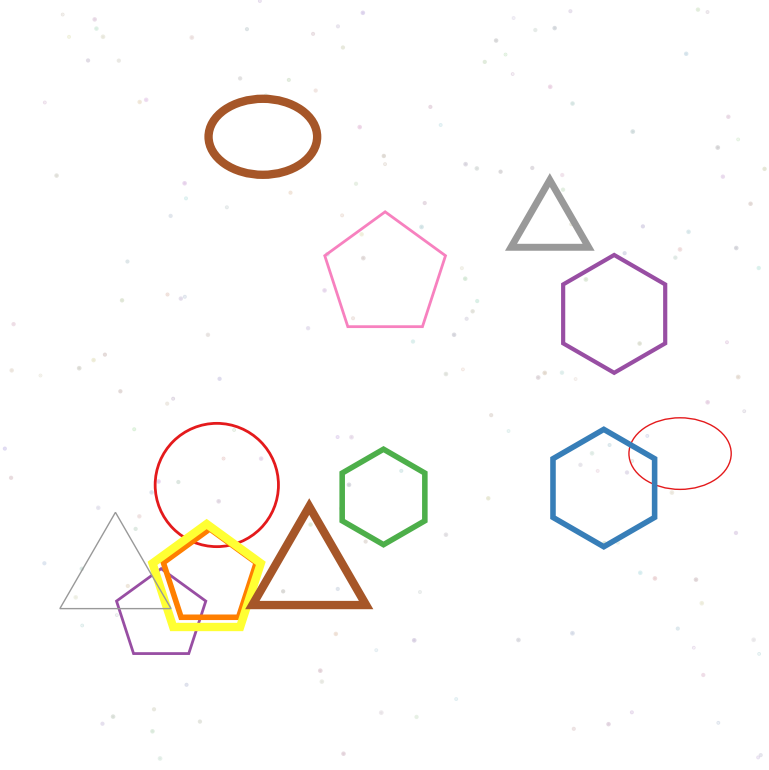[{"shape": "oval", "thickness": 0.5, "radius": 0.33, "center": [0.883, 0.411]}, {"shape": "circle", "thickness": 1, "radius": 0.4, "center": [0.282, 0.37]}, {"shape": "hexagon", "thickness": 2, "radius": 0.38, "center": [0.784, 0.366]}, {"shape": "hexagon", "thickness": 2, "radius": 0.31, "center": [0.498, 0.355]}, {"shape": "pentagon", "thickness": 1, "radius": 0.3, "center": [0.209, 0.201]}, {"shape": "hexagon", "thickness": 1.5, "radius": 0.38, "center": [0.798, 0.592]}, {"shape": "pentagon", "thickness": 2, "radius": 0.32, "center": [0.272, 0.25]}, {"shape": "pentagon", "thickness": 3, "radius": 0.37, "center": [0.268, 0.246]}, {"shape": "oval", "thickness": 3, "radius": 0.35, "center": [0.341, 0.822]}, {"shape": "triangle", "thickness": 3, "radius": 0.43, "center": [0.402, 0.257]}, {"shape": "pentagon", "thickness": 1, "radius": 0.41, "center": [0.5, 0.642]}, {"shape": "triangle", "thickness": 2.5, "radius": 0.29, "center": [0.714, 0.708]}, {"shape": "triangle", "thickness": 0.5, "radius": 0.42, "center": [0.15, 0.251]}]